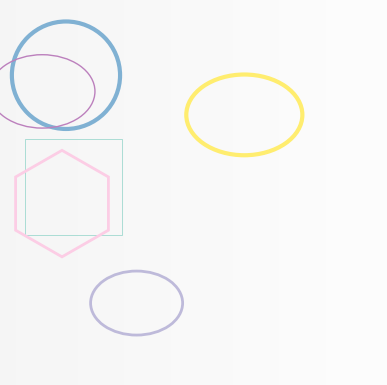[{"shape": "square", "thickness": 0.5, "radius": 0.63, "center": [0.19, 0.514]}, {"shape": "oval", "thickness": 2, "radius": 0.59, "center": [0.353, 0.213]}, {"shape": "circle", "thickness": 3, "radius": 0.7, "center": [0.17, 0.805]}, {"shape": "hexagon", "thickness": 2, "radius": 0.69, "center": [0.16, 0.471]}, {"shape": "oval", "thickness": 1, "radius": 0.68, "center": [0.109, 0.763]}, {"shape": "oval", "thickness": 3, "radius": 0.75, "center": [0.631, 0.702]}]